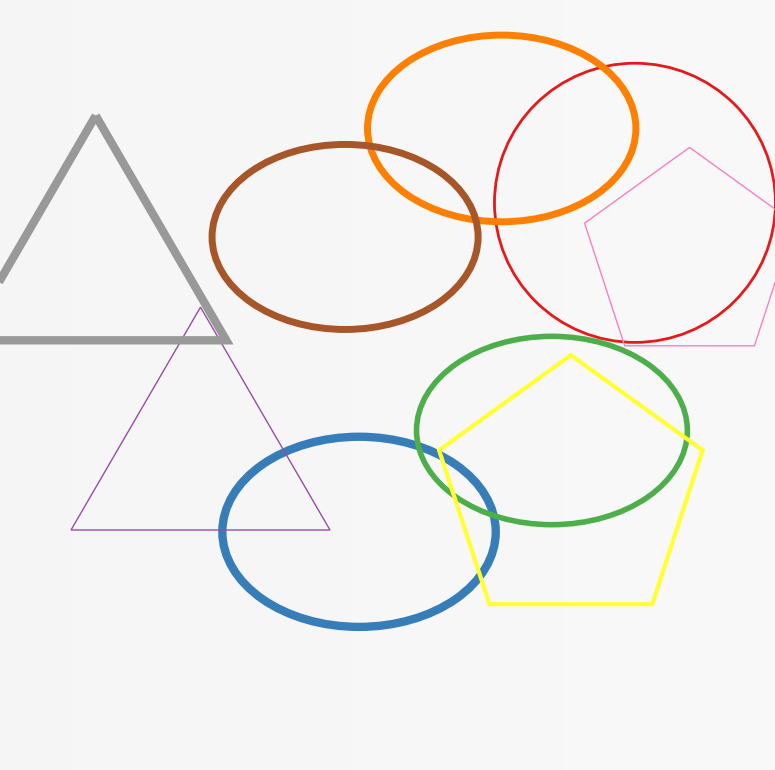[{"shape": "circle", "thickness": 1, "radius": 0.91, "center": [0.819, 0.737]}, {"shape": "oval", "thickness": 3, "radius": 0.88, "center": [0.463, 0.309]}, {"shape": "oval", "thickness": 2, "radius": 0.87, "center": [0.712, 0.441]}, {"shape": "triangle", "thickness": 0.5, "radius": 0.96, "center": [0.259, 0.408]}, {"shape": "oval", "thickness": 2.5, "radius": 0.87, "center": [0.647, 0.833]}, {"shape": "pentagon", "thickness": 1.5, "radius": 0.89, "center": [0.737, 0.36]}, {"shape": "oval", "thickness": 2.5, "radius": 0.86, "center": [0.445, 0.692]}, {"shape": "pentagon", "thickness": 0.5, "radius": 0.71, "center": [0.89, 0.666]}, {"shape": "triangle", "thickness": 3, "radius": 0.97, "center": [0.123, 0.655]}]